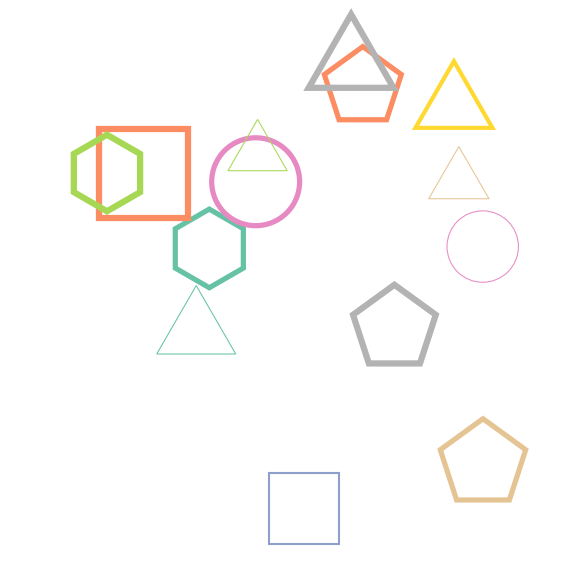[{"shape": "triangle", "thickness": 0.5, "radius": 0.39, "center": [0.34, 0.426]}, {"shape": "hexagon", "thickness": 2.5, "radius": 0.34, "center": [0.362, 0.569]}, {"shape": "square", "thickness": 3, "radius": 0.38, "center": [0.248, 0.698]}, {"shape": "pentagon", "thickness": 2.5, "radius": 0.35, "center": [0.628, 0.848]}, {"shape": "square", "thickness": 1, "radius": 0.31, "center": [0.527, 0.119]}, {"shape": "circle", "thickness": 2.5, "radius": 0.38, "center": [0.443, 0.684]}, {"shape": "circle", "thickness": 0.5, "radius": 0.31, "center": [0.836, 0.572]}, {"shape": "triangle", "thickness": 0.5, "radius": 0.3, "center": [0.446, 0.733]}, {"shape": "hexagon", "thickness": 3, "radius": 0.33, "center": [0.185, 0.7]}, {"shape": "triangle", "thickness": 2, "radius": 0.38, "center": [0.786, 0.816]}, {"shape": "pentagon", "thickness": 2.5, "radius": 0.39, "center": [0.836, 0.196]}, {"shape": "triangle", "thickness": 0.5, "radius": 0.3, "center": [0.795, 0.685]}, {"shape": "triangle", "thickness": 3, "radius": 0.42, "center": [0.608, 0.889]}, {"shape": "pentagon", "thickness": 3, "radius": 0.38, "center": [0.683, 0.431]}]